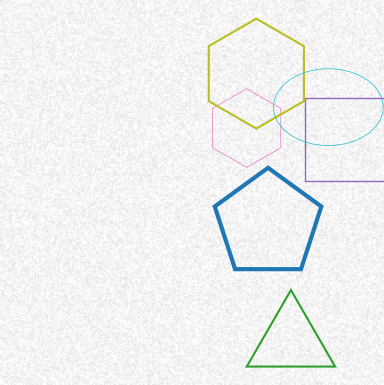[{"shape": "pentagon", "thickness": 3, "radius": 0.73, "center": [0.696, 0.419]}, {"shape": "triangle", "thickness": 1.5, "radius": 0.66, "center": [0.756, 0.114]}, {"shape": "square", "thickness": 1, "radius": 0.53, "center": [0.898, 0.638]}, {"shape": "hexagon", "thickness": 0.5, "radius": 0.51, "center": [0.641, 0.667]}, {"shape": "hexagon", "thickness": 1.5, "radius": 0.71, "center": [0.666, 0.809]}, {"shape": "oval", "thickness": 0.5, "radius": 0.71, "center": [0.853, 0.722]}]